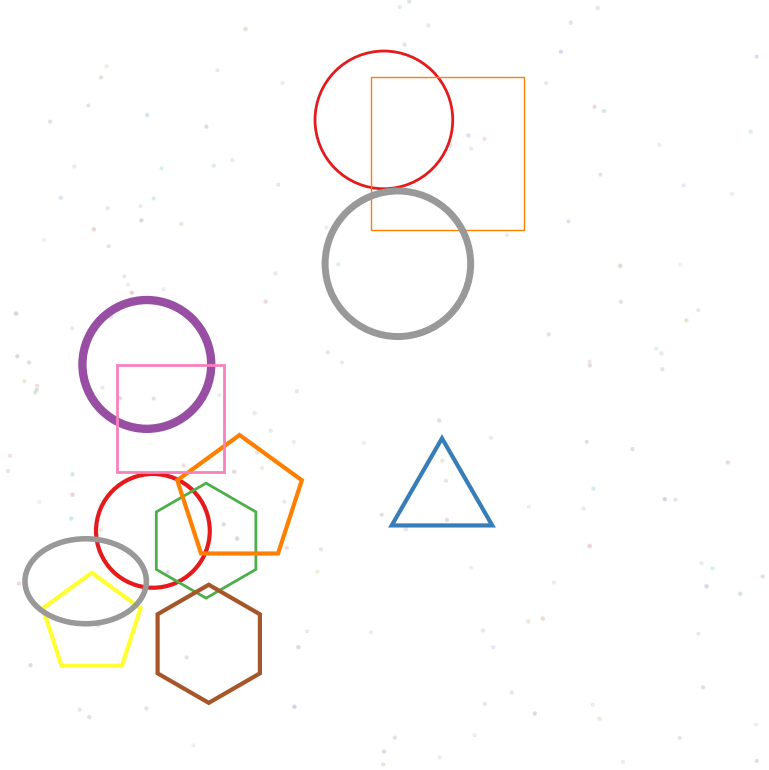[{"shape": "circle", "thickness": 1, "radius": 0.45, "center": [0.499, 0.844]}, {"shape": "circle", "thickness": 1.5, "radius": 0.37, "center": [0.199, 0.311]}, {"shape": "triangle", "thickness": 1.5, "radius": 0.38, "center": [0.574, 0.355]}, {"shape": "hexagon", "thickness": 1, "radius": 0.37, "center": [0.268, 0.298]}, {"shape": "circle", "thickness": 3, "radius": 0.42, "center": [0.191, 0.527]}, {"shape": "square", "thickness": 0.5, "radius": 0.5, "center": [0.581, 0.801]}, {"shape": "pentagon", "thickness": 1.5, "radius": 0.43, "center": [0.311, 0.35]}, {"shape": "pentagon", "thickness": 1.5, "radius": 0.33, "center": [0.119, 0.189]}, {"shape": "hexagon", "thickness": 1.5, "radius": 0.38, "center": [0.271, 0.164]}, {"shape": "square", "thickness": 1, "radius": 0.35, "center": [0.221, 0.456]}, {"shape": "oval", "thickness": 2, "radius": 0.39, "center": [0.111, 0.245]}, {"shape": "circle", "thickness": 2.5, "radius": 0.47, "center": [0.517, 0.657]}]